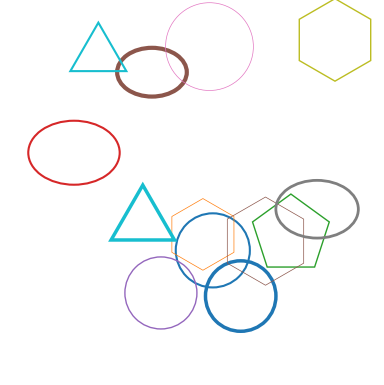[{"shape": "circle", "thickness": 1.5, "radius": 0.48, "center": [0.553, 0.35]}, {"shape": "circle", "thickness": 2.5, "radius": 0.46, "center": [0.625, 0.231]}, {"shape": "hexagon", "thickness": 0.5, "radius": 0.47, "center": [0.527, 0.391]}, {"shape": "pentagon", "thickness": 1, "radius": 0.52, "center": [0.756, 0.391]}, {"shape": "oval", "thickness": 1.5, "radius": 0.59, "center": [0.192, 0.603]}, {"shape": "circle", "thickness": 1, "radius": 0.47, "center": [0.418, 0.239]}, {"shape": "hexagon", "thickness": 0.5, "radius": 0.57, "center": [0.69, 0.374]}, {"shape": "oval", "thickness": 3, "radius": 0.45, "center": [0.395, 0.812]}, {"shape": "circle", "thickness": 0.5, "radius": 0.57, "center": [0.544, 0.879]}, {"shape": "oval", "thickness": 2, "radius": 0.54, "center": [0.824, 0.457]}, {"shape": "hexagon", "thickness": 1, "radius": 0.54, "center": [0.87, 0.896]}, {"shape": "triangle", "thickness": 2.5, "radius": 0.47, "center": [0.371, 0.424]}, {"shape": "triangle", "thickness": 1.5, "radius": 0.42, "center": [0.255, 0.857]}]